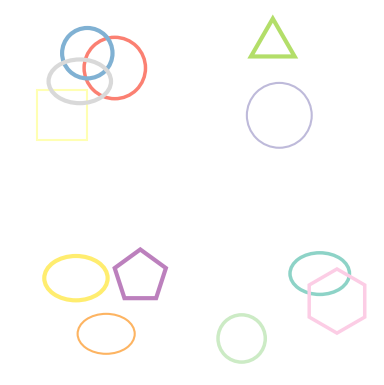[{"shape": "oval", "thickness": 2.5, "radius": 0.39, "center": [0.83, 0.289]}, {"shape": "square", "thickness": 1.5, "radius": 0.32, "center": [0.161, 0.701]}, {"shape": "circle", "thickness": 1.5, "radius": 0.42, "center": [0.725, 0.7]}, {"shape": "circle", "thickness": 2.5, "radius": 0.4, "center": [0.298, 0.823]}, {"shape": "circle", "thickness": 3, "radius": 0.33, "center": [0.227, 0.862]}, {"shape": "oval", "thickness": 1.5, "radius": 0.37, "center": [0.276, 0.133]}, {"shape": "triangle", "thickness": 3, "radius": 0.33, "center": [0.709, 0.886]}, {"shape": "hexagon", "thickness": 2.5, "radius": 0.42, "center": [0.875, 0.218]}, {"shape": "oval", "thickness": 3, "radius": 0.41, "center": [0.207, 0.789]}, {"shape": "pentagon", "thickness": 3, "radius": 0.35, "center": [0.364, 0.282]}, {"shape": "circle", "thickness": 2.5, "radius": 0.31, "center": [0.628, 0.121]}, {"shape": "oval", "thickness": 3, "radius": 0.41, "center": [0.197, 0.278]}]